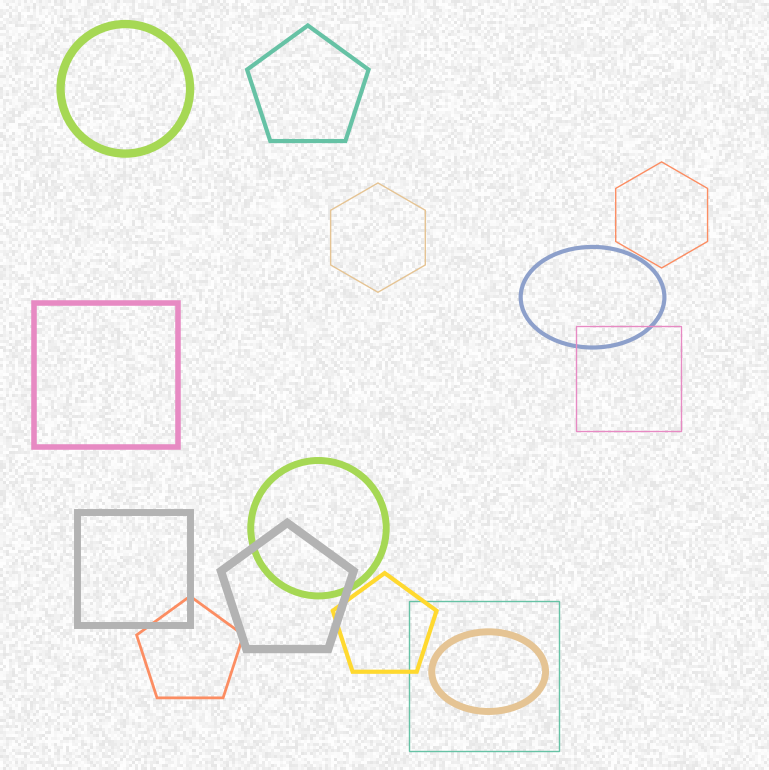[{"shape": "pentagon", "thickness": 1.5, "radius": 0.41, "center": [0.4, 0.884]}, {"shape": "square", "thickness": 0.5, "radius": 0.49, "center": [0.628, 0.122]}, {"shape": "hexagon", "thickness": 0.5, "radius": 0.34, "center": [0.859, 0.721]}, {"shape": "pentagon", "thickness": 1, "radius": 0.36, "center": [0.247, 0.153]}, {"shape": "oval", "thickness": 1.5, "radius": 0.47, "center": [0.77, 0.614]}, {"shape": "square", "thickness": 2, "radius": 0.47, "center": [0.138, 0.513]}, {"shape": "square", "thickness": 0.5, "radius": 0.34, "center": [0.816, 0.509]}, {"shape": "circle", "thickness": 2.5, "radius": 0.44, "center": [0.414, 0.314]}, {"shape": "circle", "thickness": 3, "radius": 0.42, "center": [0.163, 0.885]}, {"shape": "pentagon", "thickness": 1.5, "radius": 0.35, "center": [0.5, 0.185]}, {"shape": "oval", "thickness": 2.5, "radius": 0.37, "center": [0.635, 0.128]}, {"shape": "hexagon", "thickness": 0.5, "radius": 0.35, "center": [0.491, 0.691]}, {"shape": "pentagon", "thickness": 3, "radius": 0.45, "center": [0.373, 0.23]}, {"shape": "square", "thickness": 2.5, "radius": 0.37, "center": [0.173, 0.262]}]